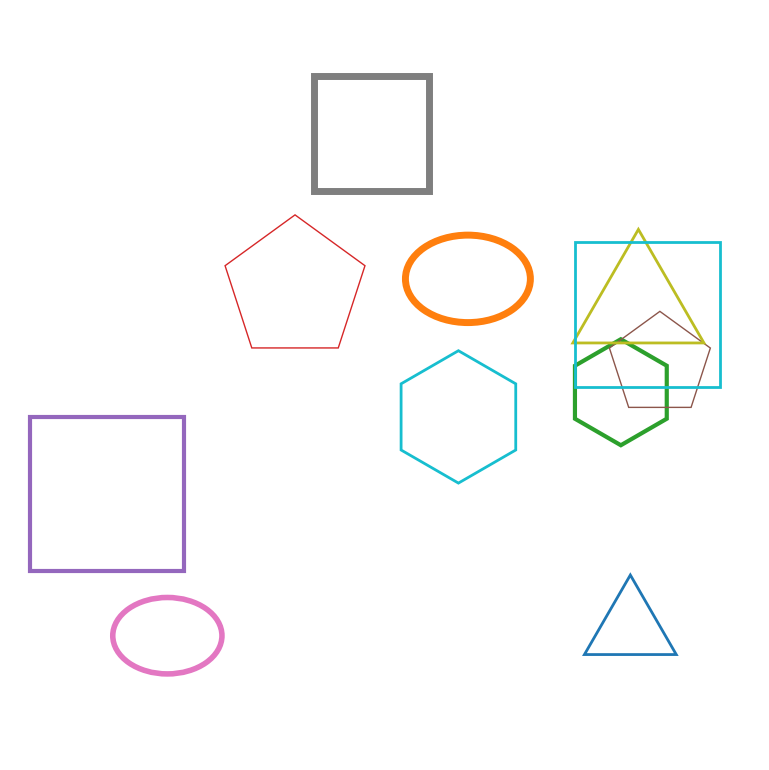[{"shape": "triangle", "thickness": 1, "radius": 0.34, "center": [0.819, 0.184]}, {"shape": "oval", "thickness": 2.5, "radius": 0.41, "center": [0.608, 0.638]}, {"shape": "hexagon", "thickness": 1.5, "radius": 0.34, "center": [0.806, 0.491]}, {"shape": "pentagon", "thickness": 0.5, "radius": 0.48, "center": [0.383, 0.625]}, {"shape": "square", "thickness": 1.5, "radius": 0.5, "center": [0.139, 0.359]}, {"shape": "pentagon", "thickness": 0.5, "radius": 0.34, "center": [0.857, 0.527]}, {"shape": "oval", "thickness": 2, "radius": 0.35, "center": [0.217, 0.174]}, {"shape": "square", "thickness": 2.5, "radius": 0.37, "center": [0.482, 0.827]}, {"shape": "triangle", "thickness": 1, "radius": 0.49, "center": [0.829, 0.604]}, {"shape": "square", "thickness": 1, "radius": 0.47, "center": [0.841, 0.592]}, {"shape": "hexagon", "thickness": 1, "radius": 0.43, "center": [0.595, 0.459]}]